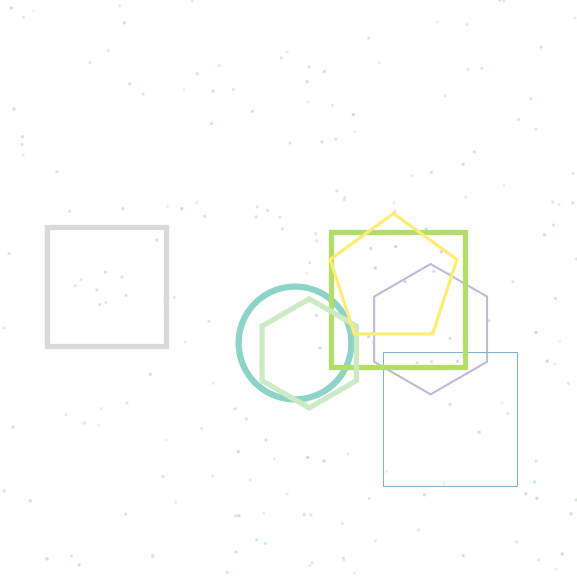[{"shape": "circle", "thickness": 3, "radius": 0.49, "center": [0.511, 0.405]}, {"shape": "hexagon", "thickness": 1, "radius": 0.56, "center": [0.746, 0.429]}, {"shape": "square", "thickness": 0.5, "radius": 0.58, "center": [0.779, 0.274]}, {"shape": "square", "thickness": 2.5, "radius": 0.58, "center": [0.689, 0.481]}, {"shape": "square", "thickness": 2.5, "radius": 0.52, "center": [0.185, 0.503]}, {"shape": "hexagon", "thickness": 2.5, "radius": 0.47, "center": [0.535, 0.387]}, {"shape": "pentagon", "thickness": 1.5, "radius": 0.58, "center": [0.681, 0.514]}]